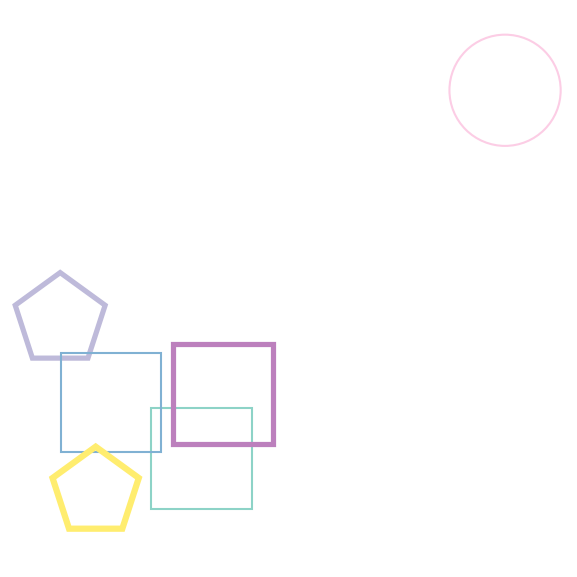[{"shape": "square", "thickness": 1, "radius": 0.44, "center": [0.349, 0.206]}, {"shape": "pentagon", "thickness": 2.5, "radius": 0.41, "center": [0.104, 0.445]}, {"shape": "square", "thickness": 1, "radius": 0.43, "center": [0.192, 0.303]}, {"shape": "circle", "thickness": 1, "radius": 0.48, "center": [0.875, 0.843]}, {"shape": "square", "thickness": 2.5, "radius": 0.43, "center": [0.386, 0.316]}, {"shape": "pentagon", "thickness": 3, "radius": 0.39, "center": [0.166, 0.147]}]